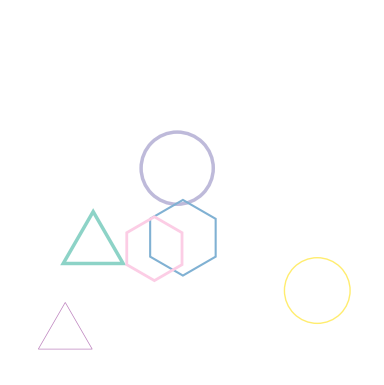[{"shape": "triangle", "thickness": 2.5, "radius": 0.45, "center": [0.242, 0.361]}, {"shape": "circle", "thickness": 2.5, "radius": 0.47, "center": [0.46, 0.563]}, {"shape": "hexagon", "thickness": 1.5, "radius": 0.49, "center": [0.475, 0.382]}, {"shape": "hexagon", "thickness": 2, "radius": 0.41, "center": [0.401, 0.354]}, {"shape": "triangle", "thickness": 0.5, "radius": 0.4, "center": [0.169, 0.134]}, {"shape": "circle", "thickness": 1, "radius": 0.43, "center": [0.824, 0.245]}]